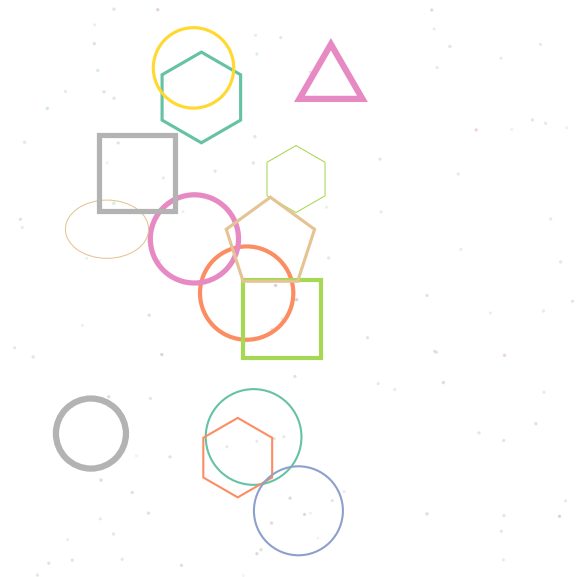[{"shape": "circle", "thickness": 1, "radius": 0.41, "center": [0.439, 0.242]}, {"shape": "hexagon", "thickness": 1.5, "radius": 0.39, "center": [0.349, 0.83]}, {"shape": "circle", "thickness": 2, "radius": 0.4, "center": [0.427, 0.492]}, {"shape": "hexagon", "thickness": 1, "radius": 0.34, "center": [0.412, 0.207]}, {"shape": "circle", "thickness": 1, "radius": 0.39, "center": [0.517, 0.115]}, {"shape": "triangle", "thickness": 3, "radius": 0.32, "center": [0.573, 0.859]}, {"shape": "circle", "thickness": 2.5, "radius": 0.38, "center": [0.337, 0.585]}, {"shape": "hexagon", "thickness": 0.5, "radius": 0.29, "center": [0.513, 0.689]}, {"shape": "square", "thickness": 2, "radius": 0.34, "center": [0.488, 0.446]}, {"shape": "circle", "thickness": 1.5, "radius": 0.35, "center": [0.335, 0.882]}, {"shape": "oval", "thickness": 0.5, "radius": 0.36, "center": [0.185, 0.602]}, {"shape": "pentagon", "thickness": 1.5, "radius": 0.4, "center": [0.468, 0.577]}, {"shape": "square", "thickness": 2.5, "radius": 0.33, "center": [0.237, 0.7]}, {"shape": "circle", "thickness": 3, "radius": 0.3, "center": [0.157, 0.248]}]